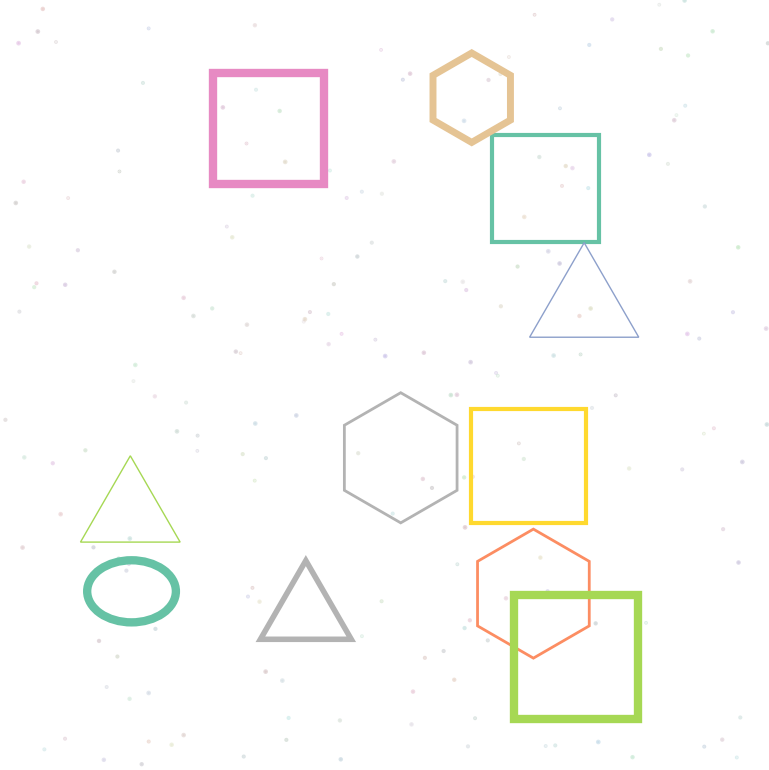[{"shape": "oval", "thickness": 3, "radius": 0.29, "center": [0.171, 0.232]}, {"shape": "square", "thickness": 1.5, "radius": 0.35, "center": [0.709, 0.756]}, {"shape": "hexagon", "thickness": 1, "radius": 0.42, "center": [0.693, 0.229]}, {"shape": "triangle", "thickness": 0.5, "radius": 0.41, "center": [0.759, 0.603]}, {"shape": "square", "thickness": 3, "radius": 0.36, "center": [0.349, 0.833]}, {"shape": "triangle", "thickness": 0.5, "radius": 0.37, "center": [0.169, 0.333]}, {"shape": "square", "thickness": 3, "radius": 0.4, "center": [0.748, 0.146]}, {"shape": "square", "thickness": 1.5, "radius": 0.37, "center": [0.686, 0.395]}, {"shape": "hexagon", "thickness": 2.5, "radius": 0.29, "center": [0.613, 0.873]}, {"shape": "hexagon", "thickness": 1, "radius": 0.42, "center": [0.52, 0.405]}, {"shape": "triangle", "thickness": 2, "radius": 0.34, "center": [0.397, 0.204]}]